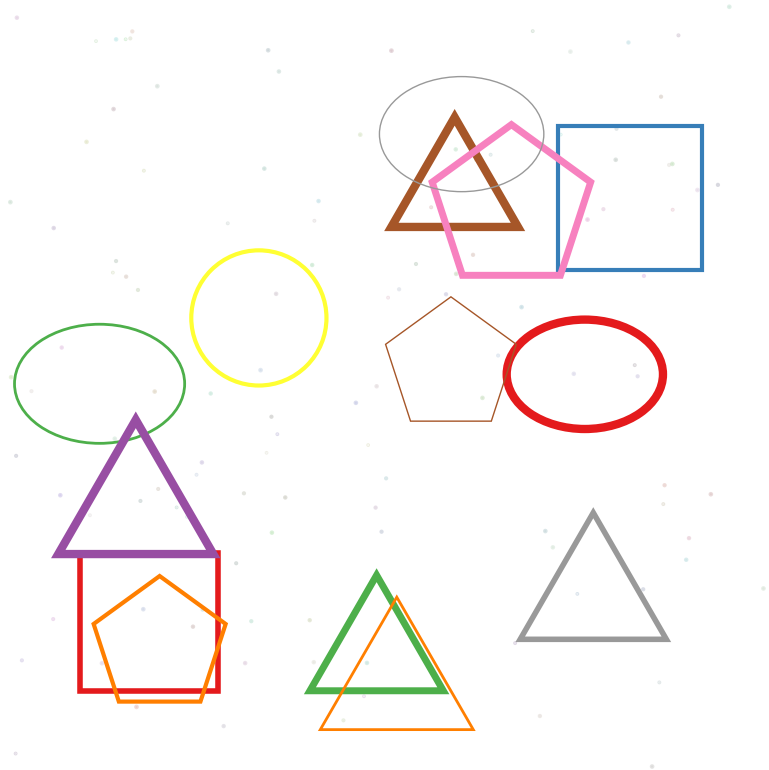[{"shape": "oval", "thickness": 3, "radius": 0.51, "center": [0.76, 0.514]}, {"shape": "square", "thickness": 2, "radius": 0.45, "center": [0.193, 0.193]}, {"shape": "square", "thickness": 1.5, "radius": 0.47, "center": [0.818, 0.742]}, {"shape": "triangle", "thickness": 2.5, "radius": 0.5, "center": [0.489, 0.153]}, {"shape": "oval", "thickness": 1, "radius": 0.55, "center": [0.129, 0.502]}, {"shape": "triangle", "thickness": 3, "radius": 0.58, "center": [0.176, 0.339]}, {"shape": "triangle", "thickness": 1, "radius": 0.57, "center": [0.515, 0.11]}, {"shape": "pentagon", "thickness": 1.5, "radius": 0.45, "center": [0.207, 0.162]}, {"shape": "circle", "thickness": 1.5, "radius": 0.44, "center": [0.336, 0.587]}, {"shape": "triangle", "thickness": 3, "radius": 0.47, "center": [0.59, 0.753]}, {"shape": "pentagon", "thickness": 0.5, "radius": 0.45, "center": [0.586, 0.525]}, {"shape": "pentagon", "thickness": 2.5, "radius": 0.54, "center": [0.664, 0.73]}, {"shape": "triangle", "thickness": 2, "radius": 0.55, "center": [0.77, 0.225]}, {"shape": "oval", "thickness": 0.5, "radius": 0.53, "center": [0.6, 0.826]}]